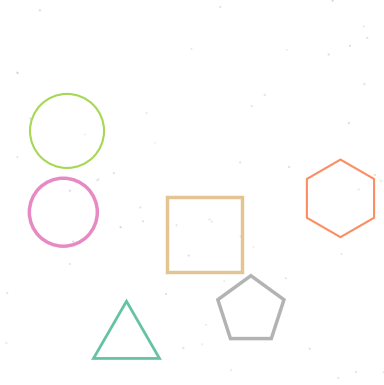[{"shape": "triangle", "thickness": 2, "radius": 0.49, "center": [0.329, 0.118]}, {"shape": "hexagon", "thickness": 1.5, "radius": 0.5, "center": [0.884, 0.485]}, {"shape": "circle", "thickness": 2.5, "radius": 0.44, "center": [0.165, 0.449]}, {"shape": "circle", "thickness": 1.5, "radius": 0.48, "center": [0.174, 0.66]}, {"shape": "square", "thickness": 2.5, "radius": 0.49, "center": [0.53, 0.391]}, {"shape": "pentagon", "thickness": 2.5, "radius": 0.45, "center": [0.652, 0.194]}]